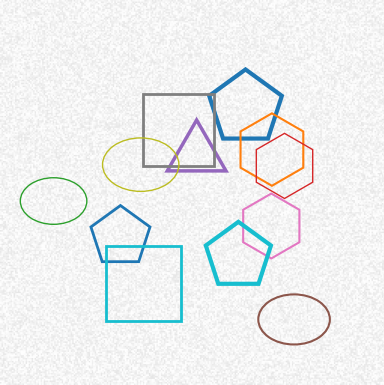[{"shape": "pentagon", "thickness": 2, "radius": 0.4, "center": [0.313, 0.386]}, {"shape": "pentagon", "thickness": 3, "radius": 0.5, "center": [0.638, 0.72]}, {"shape": "hexagon", "thickness": 1.5, "radius": 0.47, "center": [0.706, 0.612]}, {"shape": "oval", "thickness": 1, "radius": 0.43, "center": [0.139, 0.478]}, {"shape": "hexagon", "thickness": 1, "radius": 0.42, "center": [0.739, 0.569]}, {"shape": "triangle", "thickness": 2.5, "radius": 0.44, "center": [0.511, 0.6]}, {"shape": "oval", "thickness": 1.5, "radius": 0.46, "center": [0.764, 0.17]}, {"shape": "hexagon", "thickness": 1.5, "radius": 0.42, "center": [0.705, 0.413]}, {"shape": "square", "thickness": 2, "radius": 0.46, "center": [0.464, 0.663]}, {"shape": "oval", "thickness": 1, "radius": 0.5, "center": [0.366, 0.572]}, {"shape": "pentagon", "thickness": 3, "radius": 0.44, "center": [0.619, 0.335]}, {"shape": "square", "thickness": 2, "radius": 0.49, "center": [0.372, 0.264]}]